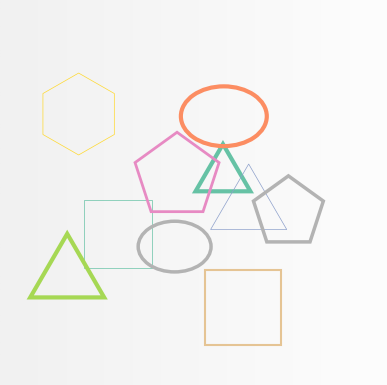[{"shape": "square", "thickness": 0.5, "radius": 0.44, "center": [0.304, 0.393]}, {"shape": "triangle", "thickness": 3, "radius": 0.41, "center": [0.575, 0.544]}, {"shape": "oval", "thickness": 3, "radius": 0.55, "center": [0.578, 0.698]}, {"shape": "triangle", "thickness": 0.5, "radius": 0.57, "center": [0.642, 0.46]}, {"shape": "pentagon", "thickness": 2, "radius": 0.57, "center": [0.457, 0.542]}, {"shape": "triangle", "thickness": 3, "radius": 0.55, "center": [0.173, 0.283]}, {"shape": "hexagon", "thickness": 0.5, "radius": 0.53, "center": [0.203, 0.704]}, {"shape": "square", "thickness": 1.5, "radius": 0.49, "center": [0.627, 0.201]}, {"shape": "oval", "thickness": 2.5, "radius": 0.47, "center": [0.451, 0.36]}, {"shape": "pentagon", "thickness": 2.5, "radius": 0.47, "center": [0.744, 0.448]}]